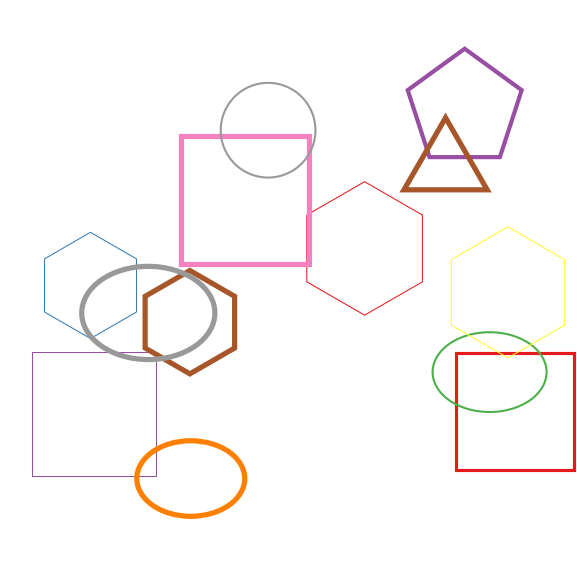[{"shape": "square", "thickness": 1.5, "radius": 0.51, "center": [0.892, 0.287]}, {"shape": "hexagon", "thickness": 0.5, "radius": 0.58, "center": [0.631, 0.569]}, {"shape": "hexagon", "thickness": 0.5, "radius": 0.46, "center": [0.157, 0.505]}, {"shape": "oval", "thickness": 1, "radius": 0.49, "center": [0.848, 0.355]}, {"shape": "pentagon", "thickness": 2, "radius": 0.52, "center": [0.805, 0.811]}, {"shape": "square", "thickness": 0.5, "radius": 0.54, "center": [0.163, 0.281]}, {"shape": "oval", "thickness": 2.5, "radius": 0.47, "center": [0.33, 0.171]}, {"shape": "hexagon", "thickness": 0.5, "radius": 0.57, "center": [0.88, 0.493]}, {"shape": "hexagon", "thickness": 2.5, "radius": 0.45, "center": [0.329, 0.441]}, {"shape": "triangle", "thickness": 2.5, "radius": 0.42, "center": [0.772, 0.712]}, {"shape": "square", "thickness": 2.5, "radius": 0.56, "center": [0.425, 0.653]}, {"shape": "oval", "thickness": 2.5, "radius": 0.58, "center": [0.257, 0.457]}, {"shape": "circle", "thickness": 1, "radius": 0.41, "center": [0.464, 0.774]}]